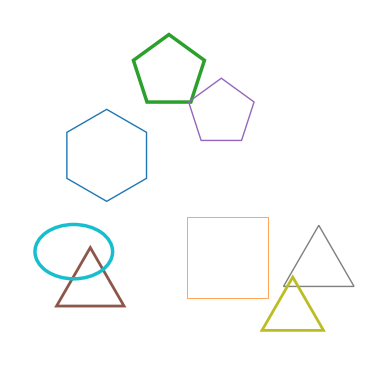[{"shape": "hexagon", "thickness": 1, "radius": 0.6, "center": [0.277, 0.597]}, {"shape": "square", "thickness": 0.5, "radius": 0.53, "center": [0.59, 0.332]}, {"shape": "pentagon", "thickness": 2.5, "radius": 0.48, "center": [0.439, 0.813]}, {"shape": "pentagon", "thickness": 1, "radius": 0.45, "center": [0.575, 0.708]}, {"shape": "triangle", "thickness": 2, "radius": 0.51, "center": [0.235, 0.256]}, {"shape": "triangle", "thickness": 1, "radius": 0.53, "center": [0.828, 0.309]}, {"shape": "triangle", "thickness": 2, "radius": 0.46, "center": [0.76, 0.188]}, {"shape": "oval", "thickness": 2.5, "radius": 0.5, "center": [0.192, 0.346]}]